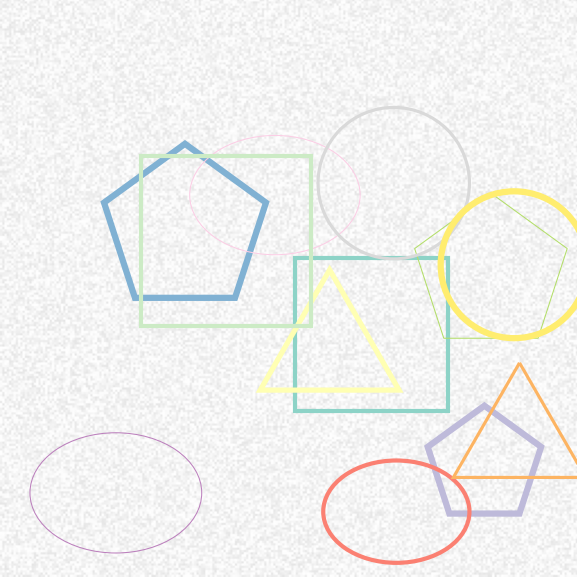[{"shape": "square", "thickness": 2, "radius": 0.66, "center": [0.644, 0.419]}, {"shape": "triangle", "thickness": 2.5, "radius": 0.69, "center": [0.571, 0.393]}, {"shape": "pentagon", "thickness": 3, "radius": 0.52, "center": [0.839, 0.193]}, {"shape": "oval", "thickness": 2, "radius": 0.63, "center": [0.686, 0.113]}, {"shape": "pentagon", "thickness": 3, "radius": 0.74, "center": [0.32, 0.603]}, {"shape": "triangle", "thickness": 1.5, "radius": 0.66, "center": [0.9, 0.239]}, {"shape": "pentagon", "thickness": 0.5, "radius": 0.69, "center": [0.85, 0.526]}, {"shape": "oval", "thickness": 0.5, "radius": 0.74, "center": [0.476, 0.661]}, {"shape": "circle", "thickness": 1.5, "radius": 0.66, "center": [0.682, 0.682]}, {"shape": "oval", "thickness": 0.5, "radius": 0.74, "center": [0.201, 0.146]}, {"shape": "square", "thickness": 2, "radius": 0.73, "center": [0.391, 0.582]}, {"shape": "circle", "thickness": 3, "radius": 0.64, "center": [0.89, 0.541]}]